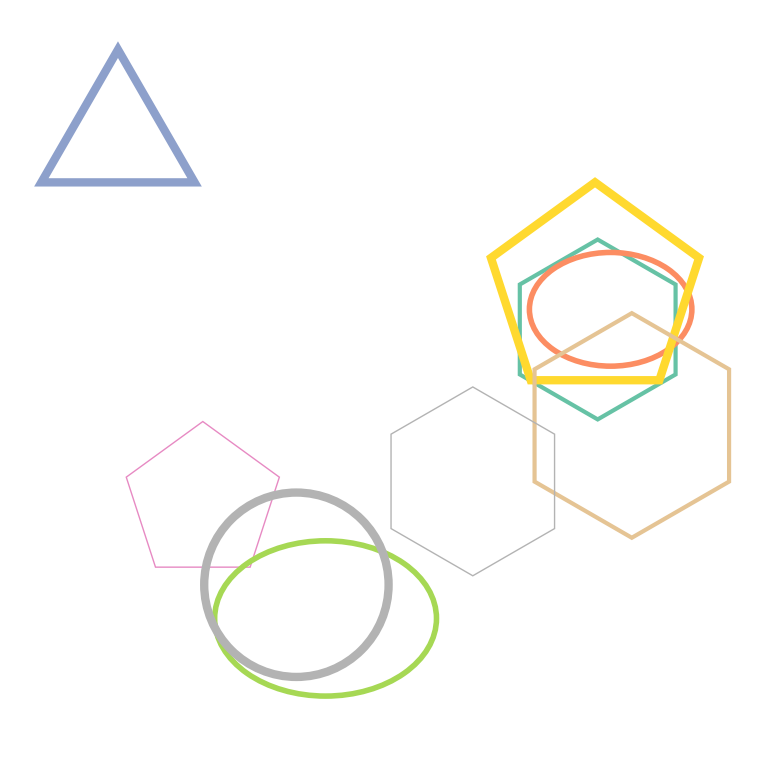[{"shape": "hexagon", "thickness": 1.5, "radius": 0.58, "center": [0.776, 0.572]}, {"shape": "oval", "thickness": 2, "radius": 0.53, "center": [0.793, 0.598]}, {"shape": "triangle", "thickness": 3, "radius": 0.57, "center": [0.153, 0.821]}, {"shape": "pentagon", "thickness": 0.5, "radius": 0.52, "center": [0.263, 0.348]}, {"shape": "oval", "thickness": 2, "radius": 0.72, "center": [0.423, 0.197]}, {"shape": "pentagon", "thickness": 3, "radius": 0.71, "center": [0.773, 0.621]}, {"shape": "hexagon", "thickness": 1.5, "radius": 0.73, "center": [0.821, 0.447]}, {"shape": "hexagon", "thickness": 0.5, "radius": 0.61, "center": [0.614, 0.375]}, {"shape": "circle", "thickness": 3, "radius": 0.6, "center": [0.385, 0.241]}]